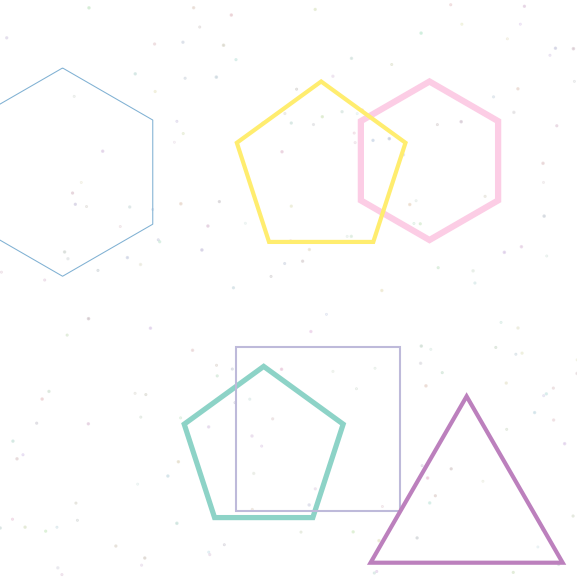[{"shape": "pentagon", "thickness": 2.5, "radius": 0.72, "center": [0.457, 0.22]}, {"shape": "square", "thickness": 1, "radius": 0.71, "center": [0.55, 0.256]}, {"shape": "hexagon", "thickness": 0.5, "radius": 0.9, "center": [0.108, 0.701]}, {"shape": "hexagon", "thickness": 3, "radius": 0.69, "center": [0.744, 0.721]}, {"shape": "triangle", "thickness": 2, "radius": 0.96, "center": [0.808, 0.121]}, {"shape": "pentagon", "thickness": 2, "radius": 0.77, "center": [0.556, 0.704]}]